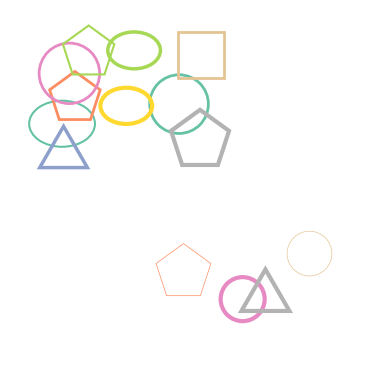[{"shape": "circle", "thickness": 2, "radius": 0.38, "center": [0.465, 0.73]}, {"shape": "oval", "thickness": 1.5, "radius": 0.43, "center": [0.161, 0.679]}, {"shape": "pentagon", "thickness": 2, "radius": 0.35, "center": [0.195, 0.745]}, {"shape": "pentagon", "thickness": 0.5, "radius": 0.37, "center": [0.477, 0.293]}, {"shape": "triangle", "thickness": 2.5, "radius": 0.36, "center": [0.165, 0.6]}, {"shape": "circle", "thickness": 3, "radius": 0.29, "center": [0.63, 0.223]}, {"shape": "circle", "thickness": 2, "radius": 0.39, "center": [0.18, 0.81]}, {"shape": "pentagon", "thickness": 1.5, "radius": 0.35, "center": [0.23, 0.863]}, {"shape": "oval", "thickness": 2.5, "radius": 0.34, "center": [0.348, 0.869]}, {"shape": "oval", "thickness": 3, "radius": 0.34, "center": [0.328, 0.725]}, {"shape": "circle", "thickness": 0.5, "radius": 0.29, "center": [0.804, 0.341]}, {"shape": "square", "thickness": 2, "radius": 0.3, "center": [0.522, 0.856]}, {"shape": "pentagon", "thickness": 3, "radius": 0.4, "center": [0.52, 0.636]}, {"shape": "triangle", "thickness": 3, "radius": 0.36, "center": [0.689, 0.228]}]